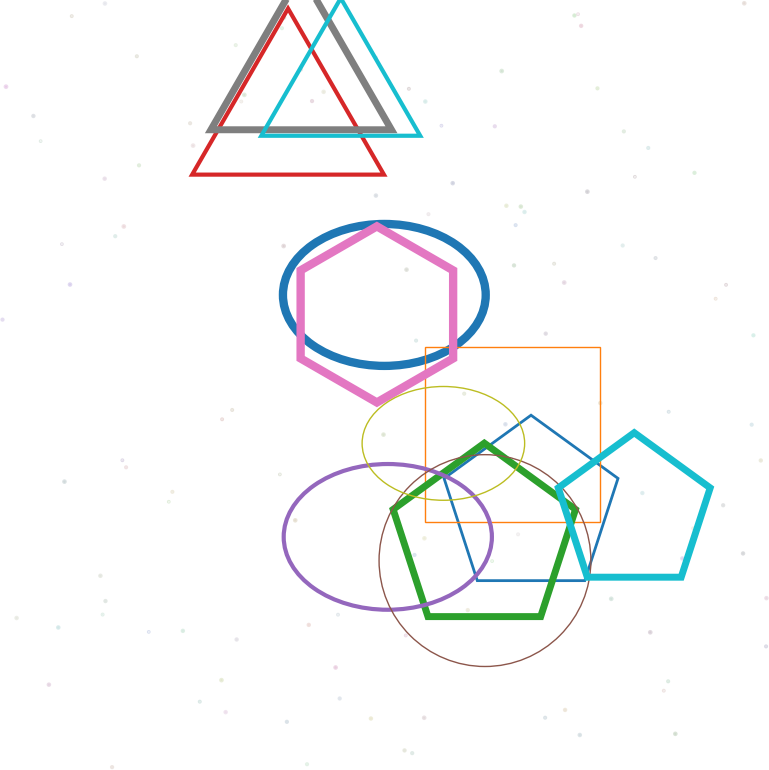[{"shape": "oval", "thickness": 3, "radius": 0.66, "center": [0.499, 0.617]}, {"shape": "pentagon", "thickness": 1, "radius": 0.59, "center": [0.69, 0.342]}, {"shape": "square", "thickness": 0.5, "radius": 0.57, "center": [0.665, 0.435]}, {"shape": "pentagon", "thickness": 2.5, "radius": 0.62, "center": [0.629, 0.3]}, {"shape": "triangle", "thickness": 1.5, "radius": 0.72, "center": [0.374, 0.845]}, {"shape": "oval", "thickness": 1.5, "radius": 0.68, "center": [0.504, 0.303]}, {"shape": "circle", "thickness": 0.5, "radius": 0.69, "center": [0.63, 0.272]}, {"shape": "hexagon", "thickness": 3, "radius": 0.57, "center": [0.489, 0.592]}, {"shape": "triangle", "thickness": 2.5, "radius": 0.68, "center": [0.391, 0.899]}, {"shape": "oval", "thickness": 0.5, "radius": 0.53, "center": [0.576, 0.424]}, {"shape": "pentagon", "thickness": 2.5, "radius": 0.52, "center": [0.824, 0.334]}, {"shape": "triangle", "thickness": 1.5, "radius": 0.6, "center": [0.443, 0.883]}]